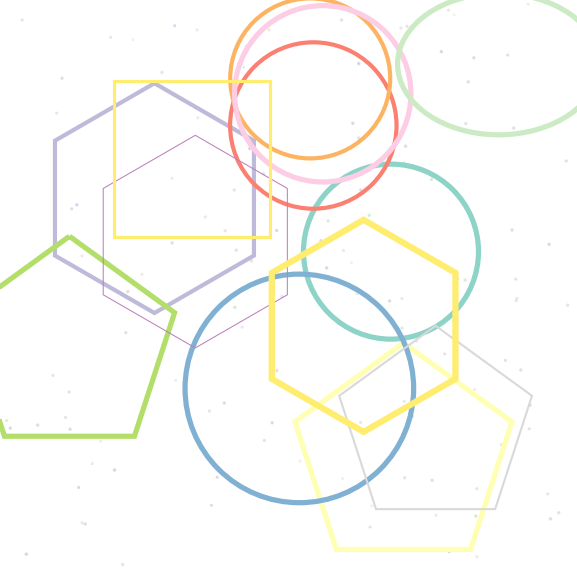[{"shape": "circle", "thickness": 2.5, "radius": 0.76, "center": [0.677, 0.563]}, {"shape": "pentagon", "thickness": 2.5, "radius": 0.99, "center": [0.699, 0.208]}, {"shape": "hexagon", "thickness": 2, "radius": 0.99, "center": [0.267, 0.656]}, {"shape": "circle", "thickness": 2, "radius": 0.72, "center": [0.543, 0.782]}, {"shape": "circle", "thickness": 2.5, "radius": 0.99, "center": [0.518, 0.327]}, {"shape": "circle", "thickness": 2, "radius": 0.69, "center": [0.537, 0.863]}, {"shape": "pentagon", "thickness": 2.5, "radius": 0.96, "center": [0.12, 0.399]}, {"shape": "circle", "thickness": 2.5, "radius": 0.76, "center": [0.559, 0.837]}, {"shape": "pentagon", "thickness": 1, "radius": 0.88, "center": [0.754, 0.26]}, {"shape": "hexagon", "thickness": 0.5, "radius": 0.92, "center": [0.338, 0.581]}, {"shape": "oval", "thickness": 2.5, "radius": 0.87, "center": [0.863, 0.888]}, {"shape": "square", "thickness": 1.5, "radius": 0.68, "center": [0.333, 0.724]}, {"shape": "hexagon", "thickness": 3, "radius": 0.92, "center": [0.63, 0.435]}]